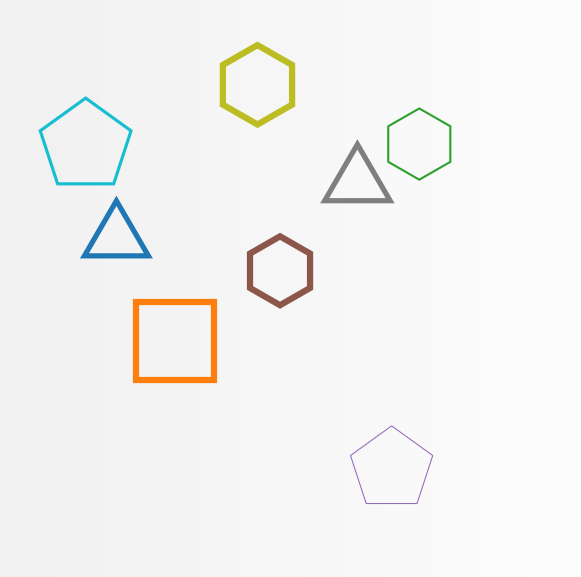[{"shape": "triangle", "thickness": 2.5, "radius": 0.32, "center": [0.2, 0.588]}, {"shape": "square", "thickness": 3, "radius": 0.34, "center": [0.3, 0.408]}, {"shape": "hexagon", "thickness": 1, "radius": 0.31, "center": [0.721, 0.75]}, {"shape": "pentagon", "thickness": 0.5, "radius": 0.37, "center": [0.674, 0.187]}, {"shape": "hexagon", "thickness": 3, "radius": 0.3, "center": [0.482, 0.53]}, {"shape": "triangle", "thickness": 2.5, "radius": 0.33, "center": [0.615, 0.684]}, {"shape": "hexagon", "thickness": 3, "radius": 0.34, "center": [0.443, 0.852]}, {"shape": "pentagon", "thickness": 1.5, "radius": 0.41, "center": [0.147, 0.747]}]